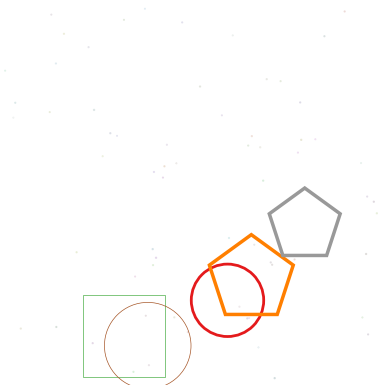[{"shape": "circle", "thickness": 2, "radius": 0.47, "center": [0.591, 0.22]}, {"shape": "square", "thickness": 0.5, "radius": 0.53, "center": [0.321, 0.126]}, {"shape": "pentagon", "thickness": 2.5, "radius": 0.57, "center": [0.653, 0.276]}, {"shape": "circle", "thickness": 0.5, "radius": 0.56, "center": [0.384, 0.102]}, {"shape": "pentagon", "thickness": 2.5, "radius": 0.48, "center": [0.792, 0.415]}]